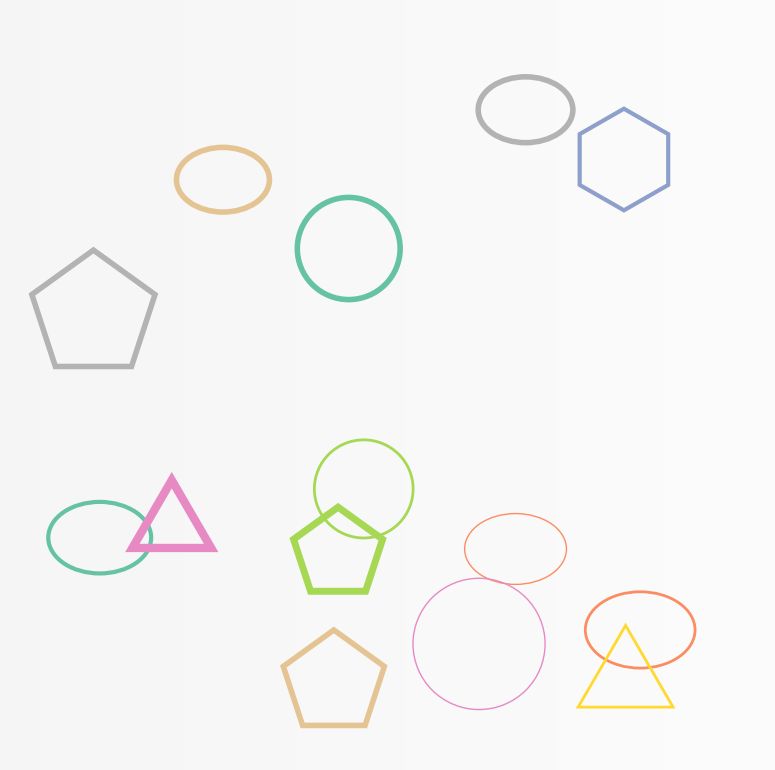[{"shape": "circle", "thickness": 2, "radius": 0.33, "center": [0.45, 0.677]}, {"shape": "oval", "thickness": 1.5, "radius": 0.33, "center": [0.129, 0.302]}, {"shape": "oval", "thickness": 0.5, "radius": 0.33, "center": [0.665, 0.287]}, {"shape": "oval", "thickness": 1, "radius": 0.35, "center": [0.826, 0.182]}, {"shape": "hexagon", "thickness": 1.5, "radius": 0.33, "center": [0.805, 0.793]}, {"shape": "circle", "thickness": 0.5, "radius": 0.43, "center": [0.618, 0.164]}, {"shape": "triangle", "thickness": 3, "radius": 0.29, "center": [0.222, 0.318]}, {"shape": "pentagon", "thickness": 2.5, "radius": 0.3, "center": [0.436, 0.281]}, {"shape": "circle", "thickness": 1, "radius": 0.32, "center": [0.469, 0.365]}, {"shape": "triangle", "thickness": 1, "radius": 0.35, "center": [0.807, 0.117]}, {"shape": "oval", "thickness": 2, "radius": 0.3, "center": [0.288, 0.767]}, {"shape": "pentagon", "thickness": 2, "radius": 0.34, "center": [0.431, 0.113]}, {"shape": "oval", "thickness": 2, "radius": 0.31, "center": [0.678, 0.857]}, {"shape": "pentagon", "thickness": 2, "radius": 0.42, "center": [0.121, 0.592]}]